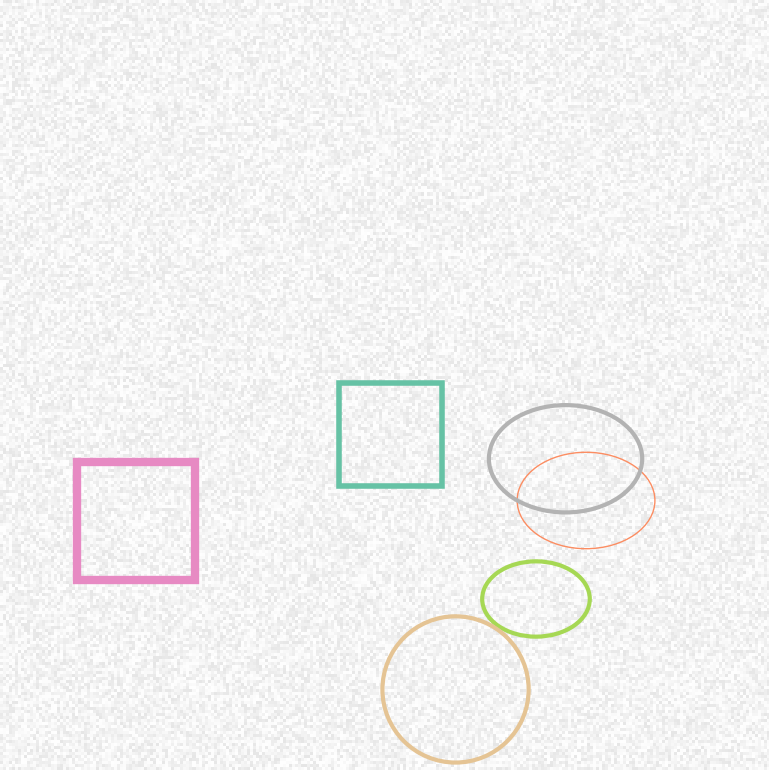[{"shape": "square", "thickness": 2, "radius": 0.34, "center": [0.507, 0.435]}, {"shape": "oval", "thickness": 0.5, "radius": 0.45, "center": [0.761, 0.35]}, {"shape": "square", "thickness": 3, "radius": 0.38, "center": [0.177, 0.324]}, {"shape": "oval", "thickness": 1.5, "radius": 0.35, "center": [0.696, 0.222]}, {"shape": "circle", "thickness": 1.5, "radius": 0.47, "center": [0.592, 0.105]}, {"shape": "oval", "thickness": 1.5, "radius": 0.5, "center": [0.734, 0.404]}]